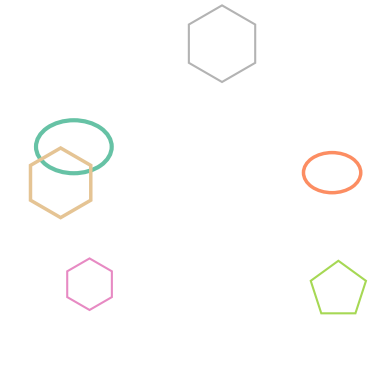[{"shape": "oval", "thickness": 3, "radius": 0.49, "center": [0.192, 0.619]}, {"shape": "oval", "thickness": 2.5, "radius": 0.37, "center": [0.863, 0.552]}, {"shape": "hexagon", "thickness": 1.5, "radius": 0.33, "center": [0.233, 0.262]}, {"shape": "pentagon", "thickness": 1.5, "radius": 0.38, "center": [0.879, 0.247]}, {"shape": "hexagon", "thickness": 2.5, "radius": 0.45, "center": [0.157, 0.525]}, {"shape": "hexagon", "thickness": 1.5, "radius": 0.5, "center": [0.577, 0.887]}]